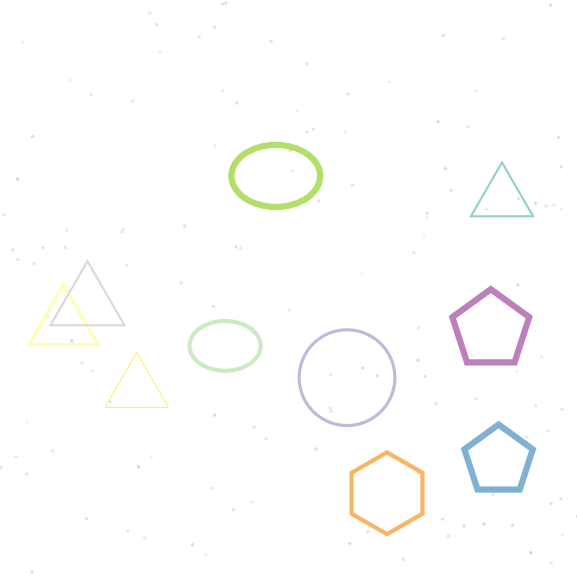[{"shape": "triangle", "thickness": 1, "radius": 0.31, "center": [0.869, 0.656]}, {"shape": "triangle", "thickness": 1.5, "radius": 0.35, "center": [0.11, 0.437]}, {"shape": "circle", "thickness": 1.5, "radius": 0.41, "center": [0.601, 0.345]}, {"shape": "pentagon", "thickness": 3, "radius": 0.31, "center": [0.863, 0.202]}, {"shape": "hexagon", "thickness": 2, "radius": 0.35, "center": [0.67, 0.145]}, {"shape": "oval", "thickness": 3, "radius": 0.38, "center": [0.478, 0.695]}, {"shape": "triangle", "thickness": 1, "radius": 0.37, "center": [0.151, 0.473]}, {"shape": "pentagon", "thickness": 3, "radius": 0.35, "center": [0.85, 0.428]}, {"shape": "oval", "thickness": 2, "radius": 0.31, "center": [0.39, 0.4]}, {"shape": "triangle", "thickness": 0.5, "radius": 0.32, "center": [0.237, 0.325]}]